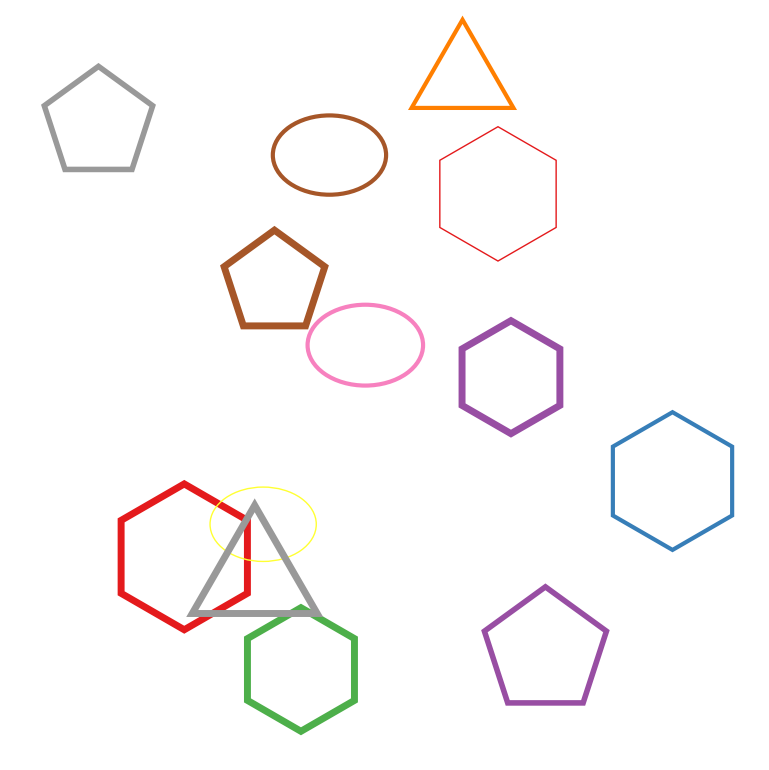[{"shape": "hexagon", "thickness": 2.5, "radius": 0.47, "center": [0.239, 0.277]}, {"shape": "hexagon", "thickness": 0.5, "radius": 0.44, "center": [0.647, 0.748]}, {"shape": "hexagon", "thickness": 1.5, "radius": 0.45, "center": [0.873, 0.375]}, {"shape": "hexagon", "thickness": 2.5, "radius": 0.4, "center": [0.391, 0.131]}, {"shape": "hexagon", "thickness": 2.5, "radius": 0.37, "center": [0.664, 0.51]}, {"shape": "pentagon", "thickness": 2, "radius": 0.42, "center": [0.708, 0.155]}, {"shape": "triangle", "thickness": 1.5, "radius": 0.38, "center": [0.601, 0.898]}, {"shape": "oval", "thickness": 0.5, "radius": 0.34, "center": [0.342, 0.319]}, {"shape": "pentagon", "thickness": 2.5, "radius": 0.34, "center": [0.356, 0.632]}, {"shape": "oval", "thickness": 1.5, "radius": 0.37, "center": [0.428, 0.799]}, {"shape": "oval", "thickness": 1.5, "radius": 0.37, "center": [0.474, 0.552]}, {"shape": "pentagon", "thickness": 2, "radius": 0.37, "center": [0.128, 0.84]}, {"shape": "triangle", "thickness": 2.5, "radius": 0.47, "center": [0.331, 0.25]}]